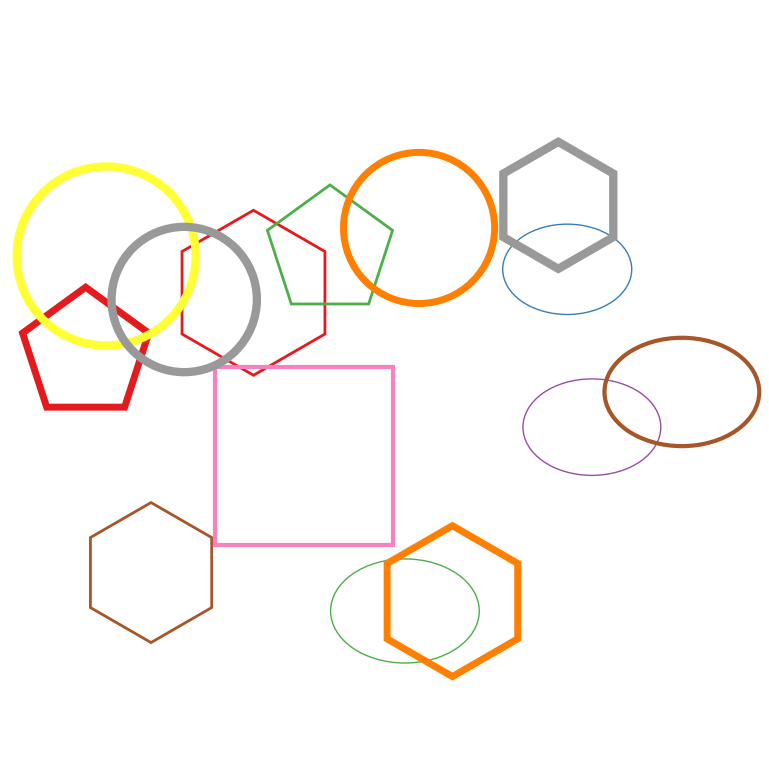[{"shape": "hexagon", "thickness": 1, "radius": 0.54, "center": [0.329, 0.62]}, {"shape": "pentagon", "thickness": 2.5, "radius": 0.43, "center": [0.111, 0.541]}, {"shape": "oval", "thickness": 0.5, "radius": 0.42, "center": [0.737, 0.65]}, {"shape": "oval", "thickness": 0.5, "radius": 0.48, "center": [0.526, 0.207]}, {"shape": "pentagon", "thickness": 1, "radius": 0.43, "center": [0.429, 0.674]}, {"shape": "oval", "thickness": 0.5, "radius": 0.45, "center": [0.769, 0.445]}, {"shape": "circle", "thickness": 2.5, "radius": 0.49, "center": [0.544, 0.704]}, {"shape": "hexagon", "thickness": 2.5, "radius": 0.49, "center": [0.588, 0.219]}, {"shape": "circle", "thickness": 3, "radius": 0.58, "center": [0.138, 0.668]}, {"shape": "oval", "thickness": 1.5, "radius": 0.5, "center": [0.886, 0.491]}, {"shape": "hexagon", "thickness": 1, "radius": 0.45, "center": [0.196, 0.256]}, {"shape": "square", "thickness": 1.5, "radius": 0.58, "center": [0.395, 0.408]}, {"shape": "circle", "thickness": 3, "radius": 0.47, "center": [0.239, 0.611]}, {"shape": "hexagon", "thickness": 3, "radius": 0.41, "center": [0.725, 0.733]}]